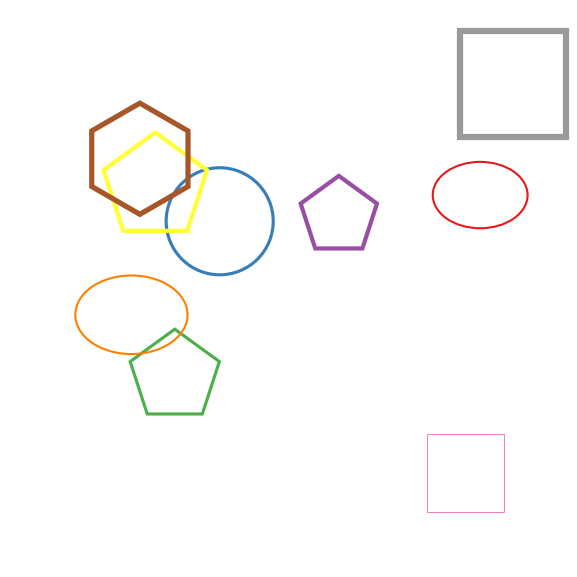[{"shape": "oval", "thickness": 1, "radius": 0.41, "center": [0.831, 0.661]}, {"shape": "circle", "thickness": 1.5, "radius": 0.46, "center": [0.38, 0.616]}, {"shape": "pentagon", "thickness": 1.5, "radius": 0.41, "center": [0.303, 0.348]}, {"shape": "pentagon", "thickness": 2, "radius": 0.35, "center": [0.587, 0.625]}, {"shape": "oval", "thickness": 1, "radius": 0.49, "center": [0.228, 0.454]}, {"shape": "pentagon", "thickness": 2, "radius": 0.47, "center": [0.269, 0.676]}, {"shape": "hexagon", "thickness": 2.5, "radius": 0.48, "center": [0.242, 0.724]}, {"shape": "square", "thickness": 0.5, "radius": 0.33, "center": [0.807, 0.18]}, {"shape": "square", "thickness": 3, "radius": 0.46, "center": [0.889, 0.853]}]